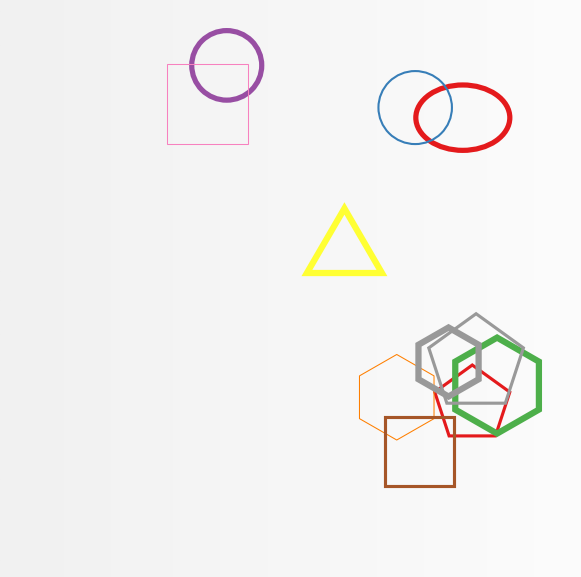[{"shape": "oval", "thickness": 2.5, "radius": 0.4, "center": [0.796, 0.795]}, {"shape": "pentagon", "thickness": 1.5, "radius": 0.34, "center": [0.813, 0.299]}, {"shape": "circle", "thickness": 1, "radius": 0.32, "center": [0.714, 0.813]}, {"shape": "hexagon", "thickness": 3, "radius": 0.42, "center": [0.855, 0.331]}, {"shape": "circle", "thickness": 2.5, "radius": 0.3, "center": [0.39, 0.886]}, {"shape": "hexagon", "thickness": 0.5, "radius": 0.37, "center": [0.683, 0.311]}, {"shape": "triangle", "thickness": 3, "radius": 0.37, "center": [0.593, 0.564]}, {"shape": "square", "thickness": 1.5, "radius": 0.3, "center": [0.721, 0.217]}, {"shape": "square", "thickness": 0.5, "radius": 0.35, "center": [0.357, 0.819]}, {"shape": "hexagon", "thickness": 3, "radius": 0.3, "center": [0.772, 0.372]}, {"shape": "pentagon", "thickness": 1.5, "radius": 0.43, "center": [0.819, 0.37]}]